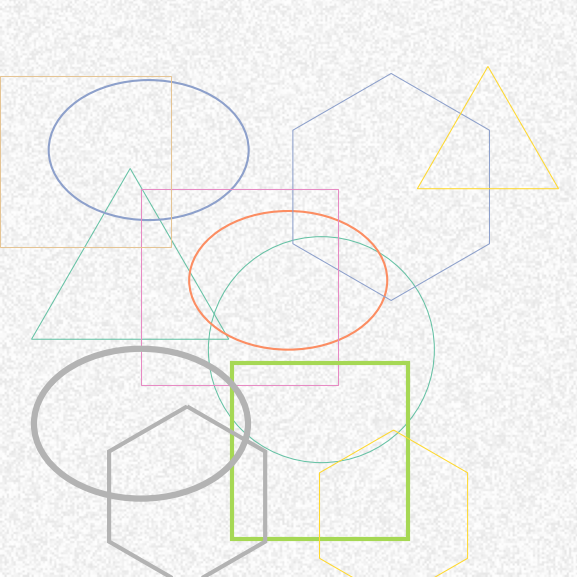[{"shape": "circle", "thickness": 0.5, "radius": 0.98, "center": [0.556, 0.394]}, {"shape": "triangle", "thickness": 0.5, "radius": 0.99, "center": [0.225, 0.51]}, {"shape": "oval", "thickness": 1, "radius": 0.86, "center": [0.499, 0.514]}, {"shape": "hexagon", "thickness": 0.5, "radius": 0.98, "center": [0.677, 0.675]}, {"shape": "oval", "thickness": 1, "radius": 0.87, "center": [0.257, 0.739]}, {"shape": "square", "thickness": 0.5, "radius": 0.85, "center": [0.414, 0.502]}, {"shape": "square", "thickness": 2, "radius": 0.76, "center": [0.554, 0.218]}, {"shape": "hexagon", "thickness": 0.5, "radius": 0.74, "center": [0.681, 0.106]}, {"shape": "triangle", "thickness": 0.5, "radius": 0.71, "center": [0.845, 0.743]}, {"shape": "square", "thickness": 0.5, "radius": 0.74, "center": [0.147, 0.72]}, {"shape": "oval", "thickness": 3, "radius": 0.93, "center": [0.244, 0.265]}, {"shape": "hexagon", "thickness": 2, "radius": 0.78, "center": [0.324, 0.139]}]